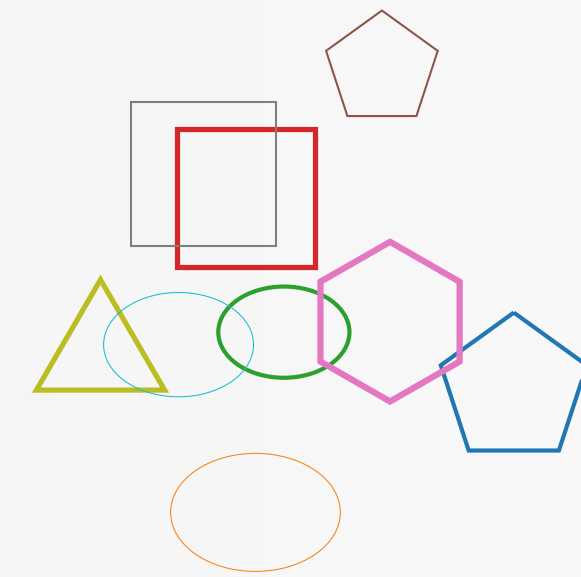[{"shape": "pentagon", "thickness": 2, "radius": 0.66, "center": [0.884, 0.326]}, {"shape": "oval", "thickness": 0.5, "radius": 0.73, "center": [0.44, 0.112]}, {"shape": "oval", "thickness": 2, "radius": 0.56, "center": [0.488, 0.424]}, {"shape": "square", "thickness": 2.5, "radius": 0.6, "center": [0.423, 0.656]}, {"shape": "pentagon", "thickness": 1, "radius": 0.5, "center": [0.657, 0.88]}, {"shape": "hexagon", "thickness": 3, "radius": 0.69, "center": [0.671, 0.442]}, {"shape": "square", "thickness": 1, "radius": 0.62, "center": [0.35, 0.698]}, {"shape": "triangle", "thickness": 2.5, "radius": 0.64, "center": [0.173, 0.387]}, {"shape": "oval", "thickness": 0.5, "radius": 0.65, "center": [0.307, 0.402]}]